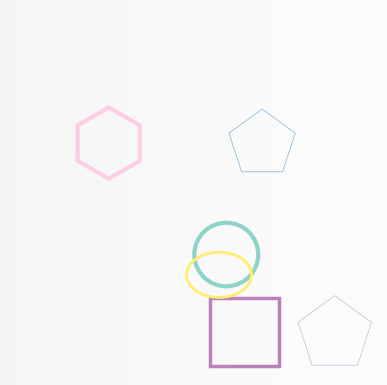[{"shape": "circle", "thickness": 3, "radius": 0.41, "center": [0.584, 0.339]}, {"shape": "pentagon", "thickness": 0.5, "radius": 0.5, "center": [0.864, 0.132]}, {"shape": "pentagon", "thickness": 0.5, "radius": 0.45, "center": [0.676, 0.626]}, {"shape": "hexagon", "thickness": 3, "radius": 0.46, "center": [0.281, 0.628]}, {"shape": "square", "thickness": 2.5, "radius": 0.44, "center": [0.631, 0.138]}, {"shape": "oval", "thickness": 2, "radius": 0.42, "center": [0.565, 0.286]}]